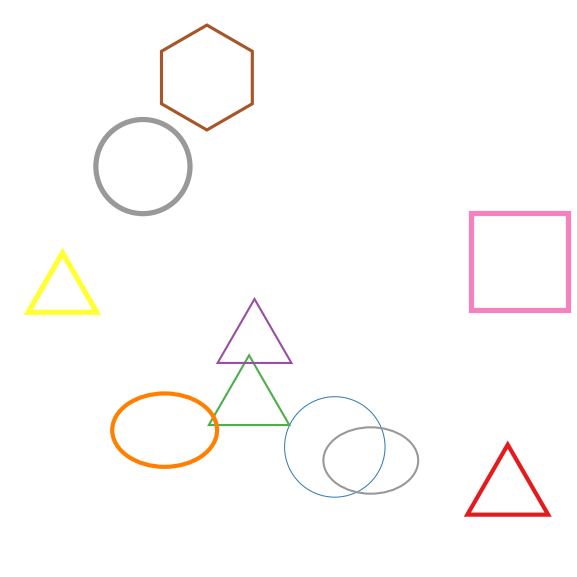[{"shape": "triangle", "thickness": 2, "radius": 0.4, "center": [0.879, 0.148]}, {"shape": "circle", "thickness": 0.5, "radius": 0.43, "center": [0.58, 0.225]}, {"shape": "triangle", "thickness": 1, "radius": 0.4, "center": [0.431, 0.303]}, {"shape": "triangle", "thickness": 1, "radius": 0.37, "center": [0.441, 0.408]}, {"shape": "oval", "thickness": 2, "radius": 0.45, "center": [0.285, 0.254]}, {"shape": "triangle", "thickness": 2.5, "radius": 0.34, "center": [0.108, 0.493]}, {"shape": "hexagon", "thickness": 1.5, "radius": 0.45, "center": [0.358, 0.865]}, {"shape": "square", "thickness": 2.5, "radius": 0.42, "center": [0.9, 0.547]}, {"shape": "oval", "thickness": 1, "radius": 0.41, "center": [0.642, 0.202]}, {"shape": "circle", "thickness": 2.5, "radius": 0.41, "center": [0.247, 0.711]}]